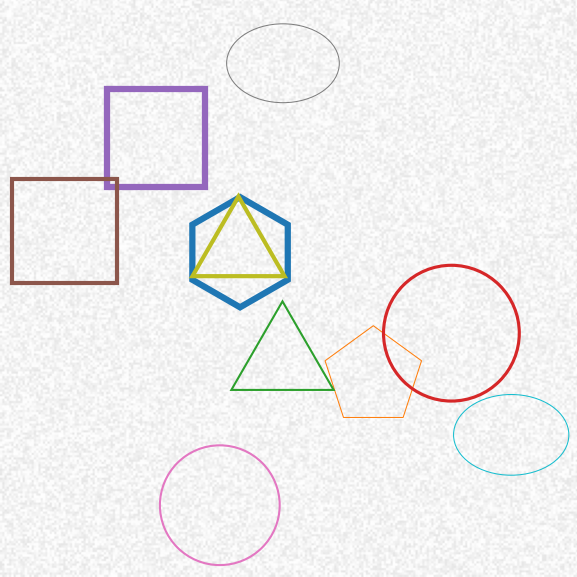[{"shape": "hexagon", "thickness": 3, "radius": 0.48, "center": [0.416, 0.562]}, {"shape": "pentagon", "thickness": 0.5, "radius": 0.44, "center": [0.646, 0.347]}, {"shape": "triangle", "thickness": 1, "radius": 0.51, "center": [0.489, 0.375]}, {"shape": "circle", "thickness": 1.5, "radius": 0.59, "center": [0.782, 0.422]}, {"shape": "square", "thickness": 3, "radius": 0.43, "center": [0.27, 0.76]}, {"shape": "square", "thickness": 2, "radius": 0.45, "center": [0.111, 0.599]}, {"shape": "circle", "thickness": 1, "radius": 0.52, "center": [0.381, 0.124]}, {"shape": "oval", "thickness": 0.5, "radius": 0.49, "center": [0.49, 0.89]}, {"shape": "triangle", "thickness": 2, "radius": 0.46, "center": [0.413, 0.567]}, {"shape": "oval", "thickness": 0.5, "radius": 0.5, "center": [0.885, 0.246]}]